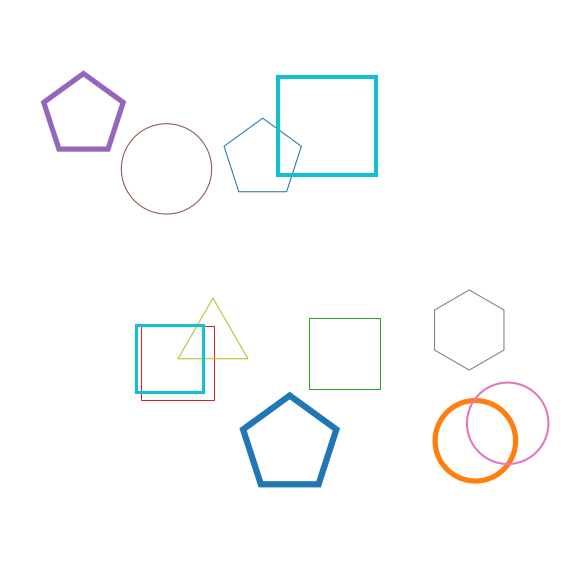[{"shape": "pentagon", "thickness": 3, "radius": 0.42, "center": [0.502, 0.229]}, {"shape": "pentagon", "thickness": 0.5, "radius": 0.35, "center": [0.455, 0.724]}, {"shape": "circle", "thickness": 2.5, "radius": 0.35, "center": [0.823, 0.236]}, {"shape": "square", "thickness": 0.5, "radius": 0.31, "center": [0.596, 0.387]}, {"shape": "square", "thickness": 0.5, "radius": 0.32, "center": [0.307, 0.371]}, {"shape": "pentagon", "thickness": 2.5, "radius": 0.36, "center": [0.145, 0.799]}, {"shape": "circle", "thickness": 0.5, "radius": 0.39, "center": [0.288, 0.707]}, {"shape": "circle", "thickness": 1, "radius": 0.35, "center": [0.879, 0.266]}, {"shape": "hexagon", "thickness": 0.5, "radius": 0.35, "center": [0.813, 0.428]}, {"shape": "triangle", "thickness": 0.5, "radius": 0.35, "center": [0.369, 0.413]}, {"shape": "square", "thickness": 2, "radius": 0.43, "center": [0.566, 0.781]}, {"shape": "square", "thickness": 1.5, "radius": 0.29, "center": [0.294, 0.379]}]